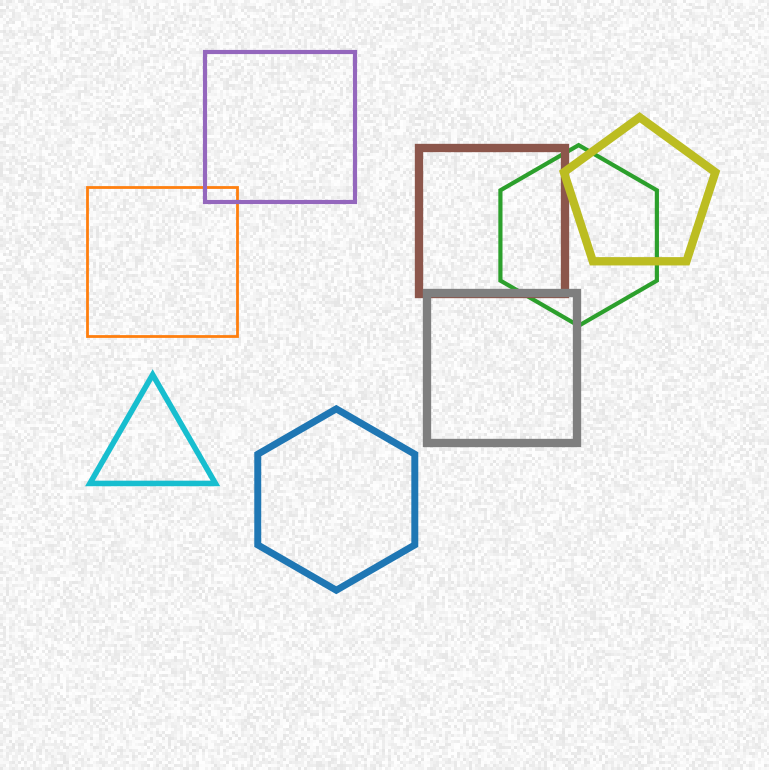[{"shape": "hexagon", "thickness": 2.5, "radius": 0.59, "center": [0.437, 0.351]}, {"shape": "square", "thickness": 1, "radius": 0.49, "center": [0.21, 0.66]}, {"shape": "hexagon", "thickness": 1.5, "radius": 0.59, "center": [0.751, 0.694]}, {"shape": "square", "thickness": 1.5, "radius": 0.49, "center": [0.364, 0.835]}, {"shape": "square", "thickness": 3, "radius": 0.47, "center": [0.639, 0.713]}, {"shape": "square", "thickness": 3, "radius": 0.49, "center": [0.652, 0.522]}, {"shape": "pentagon", "thickness": 3, "radius": 0.52, "center": [0.831, 0.744]}, {"shape": "triangle", "thickness": 2, "radius": 0.47, "center": [0.198, 0.419]}]